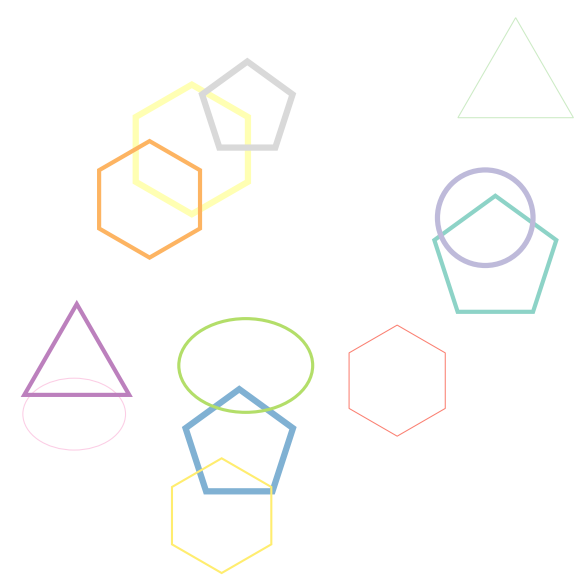[{"shape": "pentagon", "thickness": 2, "radius": 0.56, "center": [0.858, 0.549]}, {"shape": "hexagon", "thickness": 3, "radius": 0.56, "center": [0.332, 0.74]}, {"shape": "circle", "thickness": 2.5, "radius": 0.41, "center": [0.84, 0.622]}, {"shape": "hexagon", "thickness": 0.5, "radius": 0.48, "center": [0.688, 0.34]}, {"shape": "pentagon", "thickness": 3, "radius": 0.49, "center": [0.414, 0.227]}, {"shape": "hexagon", "thickness": 2, "radius": 0.5, "center": [0.259, 0.654]}, {"shape": "oval", "thickness": 1.5, "radius": 0.58, "center": [0.426, 0.366]}, {"shape": "oval", "thickness": 0.5, "radius": 0.44, "center": [0.128, 0.282]}, {"shape": "pentagon", "thickness": 3, "radius": 0.41, "center": [0.428, 0.81]}, {"shape": "triangle", "thickness": 2, "radius": 0.52, "center": [0.133, 0.368]}, {"shape": "triangle", "thickness": 0.5, "radius": 0.58, "center": [0.893, 0.853]}, {"shape": "hexagon", "thickness": 1, "radius": 0.5, "center": [0.384, 0.106]}]